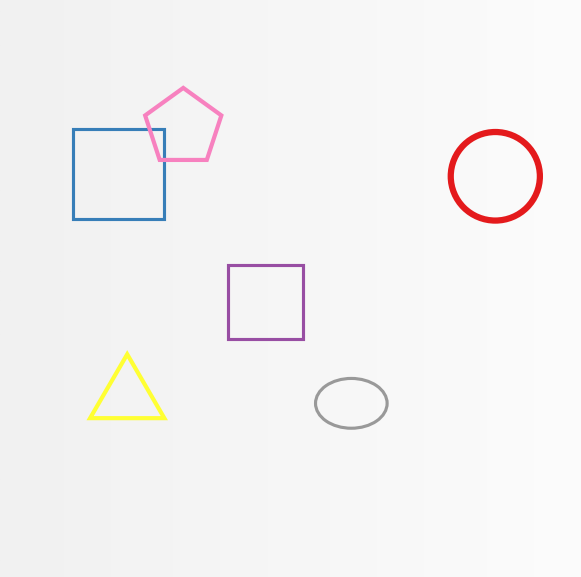[{"shape": "circle", "thickness": 3, "radius": 0.38, "center": [0.852, 0.694]}, {"shape": "square", "thickness": 1.5, "radius": 0.39, "center": [0.204, 0.699]}, {"shape": "square", "thickness": 1.5, "radius": 0.32, "center": [0.456, 0.477]}, {"shape": "triangle", "thickness": 2, "radius": 0.37, "center": [0.219, 0.312]}, {"shape": "pentagon", "thickness": 2, "radius": 0.34, "center": [0.315, 0.778]}, {"shape": "oval", "thickness": 1.5, "radius": 0.31, "center": [0.604, 0.301]}]